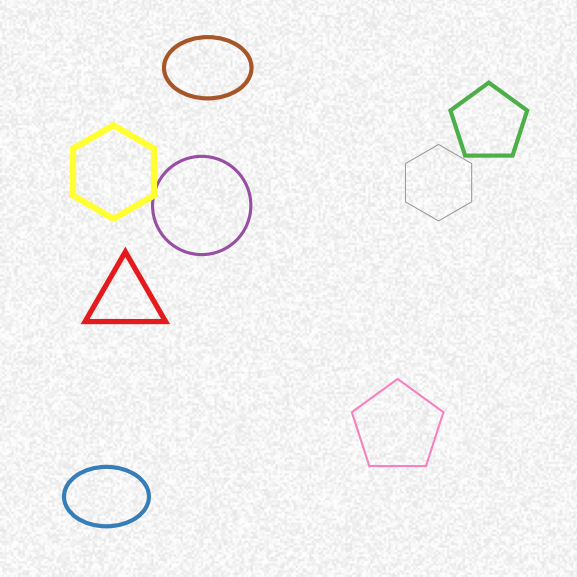[{"shape": "triangle", "thickness": 2.5, "radius": 0.4, "center": [0.217, 0.483]}, {"shape": "oval", "thickness": 2, "radius": 0.37, "center": [0.184, 0.139]}, {"shape": "pentagon", "thickness": 2, "radius": 0.35, "center": [0.846, 0.786]}, {"shape": "circle", "thickness": 1.5, "radius": 0.43, "center": [0.349, 0.643]}, {"shape": "hexagon", "thickness": 3, "radius": 0.4, "center": [0.197, 0.701]}, {"shape": "oval", "thickness": 2, "radius": 0.38, "center": [0.36, 0.882]}, {"shape": "pentagon", "thickness": 1, "radius": 0.42, "center": [0.689, 0.26]}, {"shape": "hexagon", "thickness": 0.5, "radius": 0.33, "center": [0.759, 0.683]}]